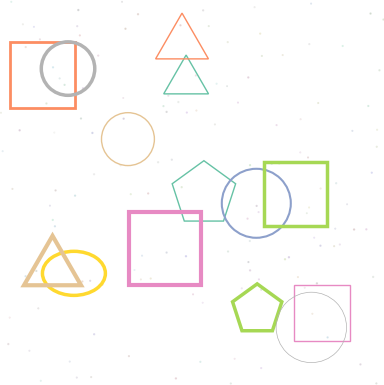[{"shape": "triangle", "thickness": 1, "radius": 0.34, "center": [0.483, 0.79]}, {"shape": "pentagon", "thickness": 1, "radius": 0.43, "center": [0.53, 0.496]}, {"shape": "triangle", "thickness": 1, "radius": 0.4, "center": [0.473, 0.887]}, {"shape": "square", "thickness": 2, "radius": 0.43, "center": [0.111, 0.805]}, {"shape": "circle", "thickness": 1.5, "radius": 0.45, "center": [0.666, 0.472]}, {"shape": "square", "thickness": 3, "radius": 0.47, "center": [0.429, 0.354]}, {"shape": "square", "thickness": 1, "radius": 0.36, "center": [0.837, 0.188]}, {"shape": "pentagon", "thickness": 2.5, "radius": 0.34, "center": [0.668, 0.195]}, {"shape": "square", "thickness": 2.5, "radius": 0.41, "center": [0.767, 0.496]}, {"shape": "oval", "thickness": 2.5, "radius": 0.41, "center": [0.192, 0.29]}, {"shape": "circle", "thickness": 1, "radius": 0.34, "center": [0.332, 0.639]}, {"shape": "triangle", "thickness": 3, "radius": 0.43, "center": [0.136, 0.302]}, {"shape": "circle", "thickness": 0.5, "radius": 0.46, "center": [0.809, 0.15]}, {"shape": "circle", "thickness": 2.5, "radius": 0.35, "center": [0.177, 0.822]}]